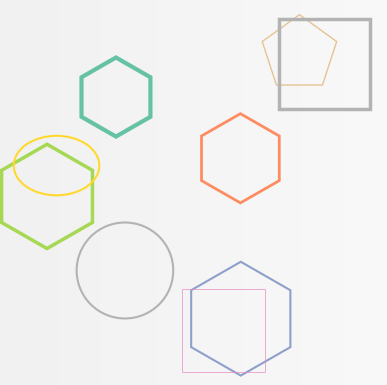[{"shape": "hexagon", "thickness": 3, "radius": 0.51, "center": [0.299, 0.748]}, {"shape": "hexagon", "thickness": 2, "radius": 0.58, "center": [0.62, 0.589]}, {"shape": "hexagon", "thickness": 1.5, "radius": 0.74, "center": [0.621, 0.172]}, {"shape": "square", "thickness": 0.5, "radius": 0.54, "center": [0.576, 0.142]}, {"shape": "hexagon", "thickness": 2.5, "radius": 0.68, "center": [0.121, 0.49]}, {"shape": "oval", "thickness": 1.5, "radius": 0.55, "center": [0.146, 0.57]}, {"shape": "pentagon", "thickness": 1, "radius": 0.5, "center": [0.773, 0.861]}, {"shape": "square", "thickness": 2.5, "radius": 0.58, "center": [0.837, 0.834]}, {"shape": "circle", "thickness": 1.5, "radius": 0.62, "center": [0.322, 0.297]}]